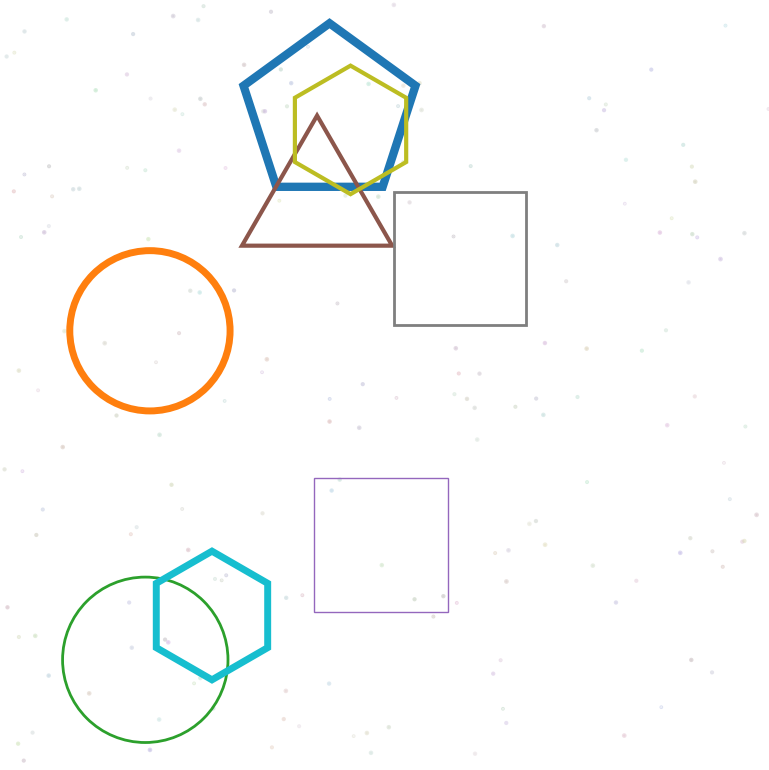[{"shape": "pentagon", "thickness": 3, "radius": 0.59, "center": [0.428, 0.852]}, {"shape": "circle", "thickness": 2.5, "radius": 0.52, "center": [0.195, 0.57]}, {"shape": "circle", "thickness": 1, "radius": 0.54, "center": [0.189, 0.143]}, {"shape": "square", "thickness": 0.5, "radius": 0.43, "center": [0.495, 0.293]}, {"shape": "triangle", "thickness": 1.5, "radius": 0.56, "center": [0.412, 0.737]}, {"shape": "square", "thickness": 1, "radius": 0.43, "center": [0.597, 0.664]}, {"shape": "hexagon", "thickness": 1.5, "radius": 0.42, "center": [0.455, 0.831]}, {"shape": "hexagon", "thickness": 2.5, "radius": 0.42, "center": [0.275, 0.201]}]